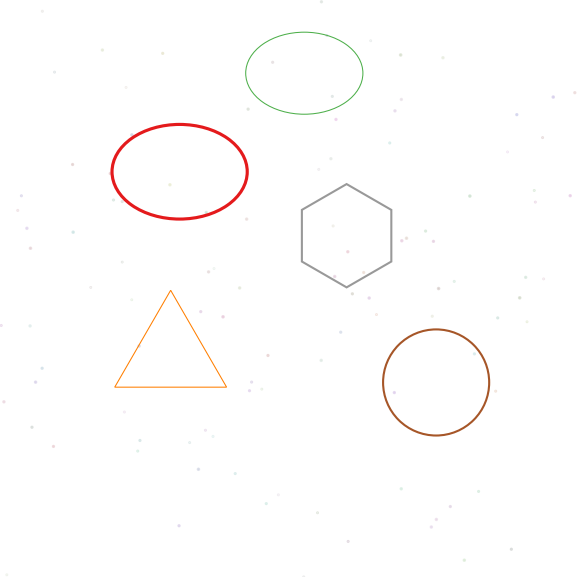[{"shape": "oval", "thickness": 1.5, "radius": 0.59, "center": [0.311, 0.702]}, {"shape": "oval", "thickness": 0.5, "radius": 0.51, "center": [0.527, 0.872]}, {"shape": "triangle", "thickness": 0.5, "radius": 0.56, "center": [0.296, 0.385]}, {"shape": "circle", "thickness": 1, "radius": 0.46, "center": [0.755, 0.337]}, {"shape": "hexagon", "thickness": 1, "radius": 0.45, "center": [0.6, 0.591]}]